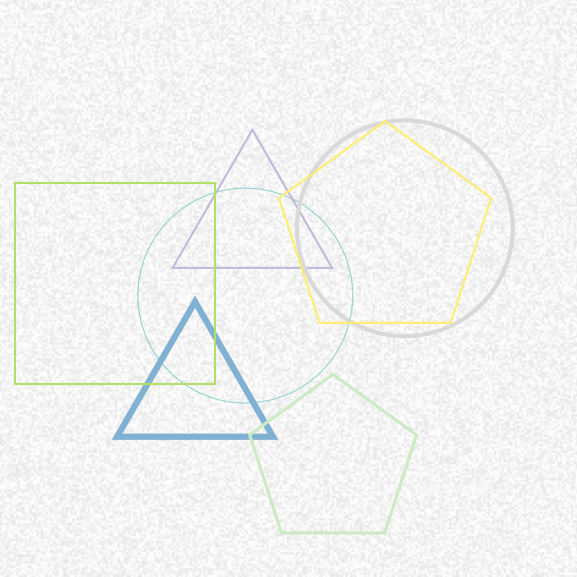[{"shape": "circle", "thickness": 0.5, "radius": 0.93, "center": [0.425, 0.487]}, {"shape": "triangle", "thickness": 1, "radius": 0.8, "center": [0.437, 0.615]}, {"shape": "triangle", "thickness": 3, "radius": 0.78, "center": [0.338, 0.321]}, {"shape": "square", "thickness": 1, "radius": 0.87, "center": [0.199, 0.508]}, {"shape": "circle", "thickness": 2, "radius": 0.93, "center": [0.701, 0.604]}, {"shape": "pentagon", "thickness": 1.5, "radius": 0.76, "center": [0.577, 0.199]}, {"shape": "pentagon", "thickness": 1, "radius": 0.97, "center": [0.667, 0.596]}]